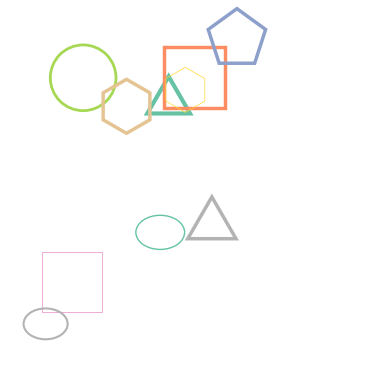[{"shape": "oval", "thickness": 1, "radius": 0.32, "center": [0.416, 0.396]}, {"shape": "triangle", "thickness": 3, "radius": 0.32, "center": [0.438, 0.737]}, {"shape": "square", "thickness": 2.5, "radius": 0.39, "center": [0.506, 0.798]}, {"shape": "pentagon", "thickness": 2.5, "radius": 0.39, "center": [0.615, 0.899]}, {"shape": "square", "thickness": 0.5, "radius": 0.39, "center": [0.187, 0.267]}, {"shape": "circle", "thickness": 2, "radius": 0.43, "center": [0.216, 0.798]}, {"shape": "hexagon", "thickness": 0.5, "radius": 0.29, "center": [0.481, 0.767]}, {"shape": "hexagon", "thickness": 2.5, "radius": 0.35, "center": [0.329, 0.724]}, {"shape": "triangle", "thickness": 2.5, "radius": 0.36, "center": [0.55, 0.416]}, {"shape": "oval", "thickness": 1.5, "radius": 0.29, "center": [0.118, 0.159]}]